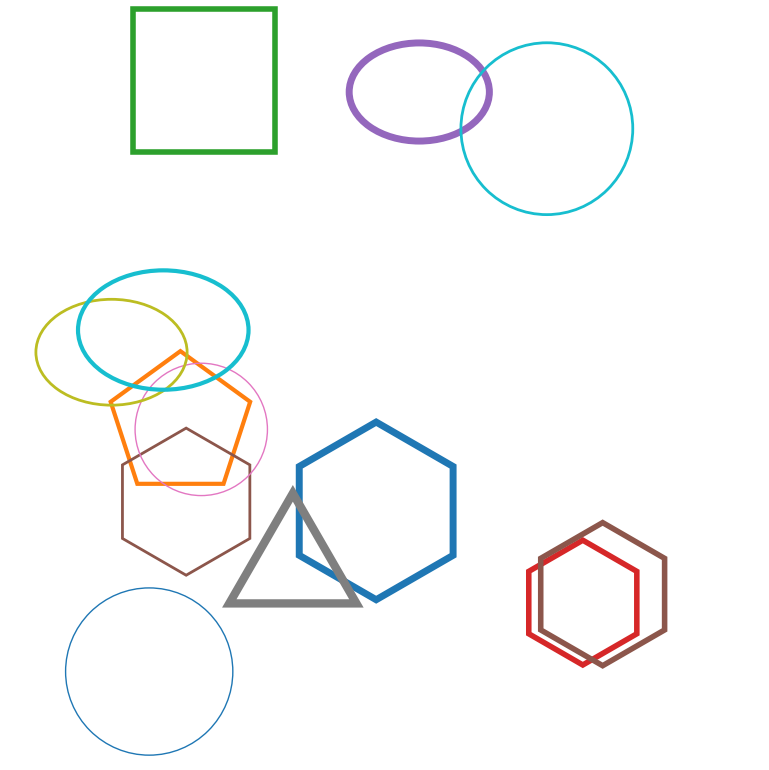[{"shape": "circle", "thickness": 0.5, "radius": 0.54, "center": [0.194, 0.128]}, {"shape": "hexagon", "thickness": 2.5, "radius": 0.58, "center": [0.489, 0.336]}, {"shape": "pentagon", "thickness": 1.5, "radius": 0.48, "center": [0.234, 0.449]}, {"shape": "square", "thickness": 2, "radius": 0.46, "center": [0.265, 0.896]}, {"shape": "hexagon", "thickness": 2, "radius": 0.41, "center": [0.757, 0.217]}, {"shape": "oval", "thickness": 2.5, "radius": 0.46, "center": [0.545, 0.881]}, {"shape": "hexagon", "thickness": 2, "radius": 0.46, "center": [0.783, 0.228]}, {"shape": "hexagon", "thickness": 1, "radius": 0.48, "center": [0.242, 0.348]}, {"shape": "circle", "thickness": 0.5, "radius": 0.43, "center": [0.261, 0.442]}, {"shape": "triangle", "thickness": 3, "radius": 0.48, "center": [0.38, 0.264]}, {"shape": "oval", "thickness": 1, "radius": 0.49, "center": [0.145, 0.543]}, {"shape": "oval", "thickness": 1.5, "radius": 0.55, "center": [0.212, 0.571]}, {"shape": "circle", "thickness": 1, "radius": 0.56, "center": [0.71, 0.833]}]